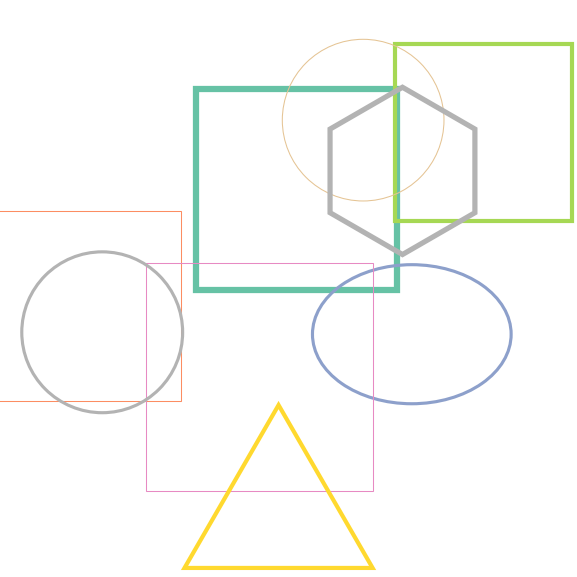[{"shape": "square", "thickness": 3, "radius": 0.87, "center": [0.513, 0.671]}, {"shape": "square", "thickness": 0.5, "radius": 0.82, "center": [0.149, 0.469]}, {"shape": "oval", "thickness": 1.5, "radius": 0.86, "center": [0.713, 0.42]}, {"shape": "square", "thickness": 0.5, "radius": 0.99, "center": [0.449, 0.346]}, {"shape": "square", "thickness": 2, "radius": 0.77, "center": [0.837, 0.77]}, {"shape": "triangle", "thickness": 2, "radius": 0.94, "center": [0.482, 0.11]}, {"shape": "circle", "thickness": 0.5, "radius": 0.7, "center": [0.629, 0.791]}, {"shape": "circle", "thickness": 1.5, "radius": 0.7, "center": [0.177, 0.424]}, {"shape": "hexagon", "thickness": 2.5, "radius": 0.72, "center": [0.697, 0.703]}]